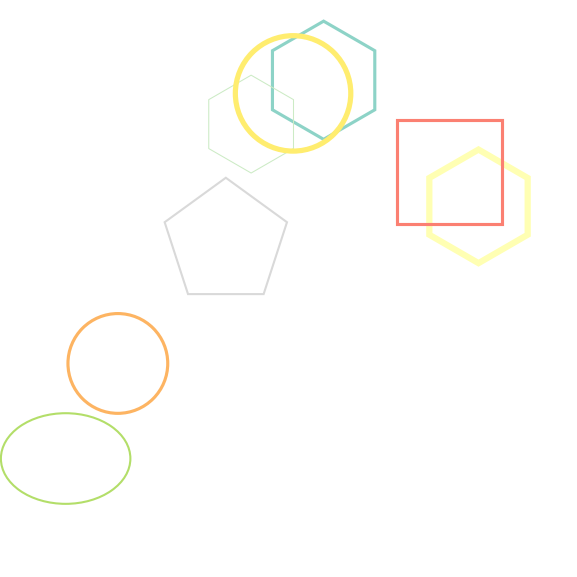[{"shape": "hexagon", "thickness": 1.5, "radius": 0.51, "center": [0.56, 0.86]}, {"shape": "hexagon", "thickness": 3, "radius": 0.49, "center": [0.829, 0.642]}, {"shape": "square", "thickness": 1.5, "radius": 0.45, "center": [0.778, 0.701]}, {"shape": "circle", "thickness": 1.5, "radius": 0.43, "center": [0.204, 0.37]}, {"shape": "oval", "thickness": 1, "radius": 0.56, "center": [0.114, 0.205]}, {"shape": "pentagon", "thickness": 1, "radius": 0.56, "center": [0.391, 0.58]}, {"shape": "hexagon", "thickness": 0.5, "radius": 0.42, "center": [0.435, 0.784]}, {"shape": "circle", "thickness": 2.5, "radius": 0.5, "center": [0.507, 0.837]}]